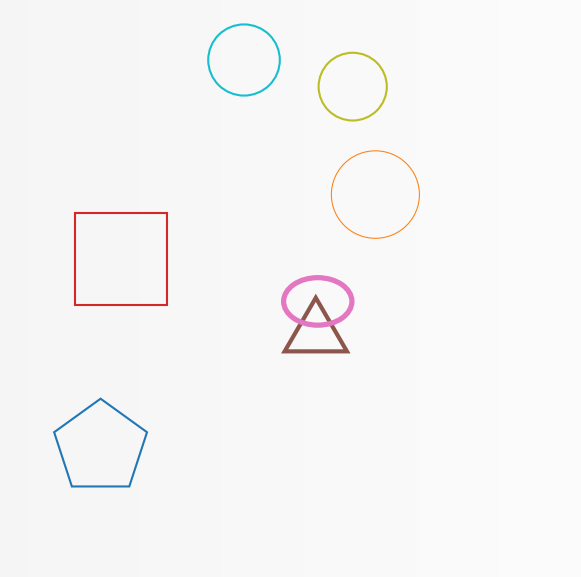[{"shape": "pentagon", "thickness": 1, "radius": 0.42, "center": [0.173, 0.225]}, {"shape": "circle", "thickness": 0.5, "radius": 0.38, "center": [0.646, 0.662]}, {"shape": "square", "thickness": 1, "radius": 0.39, "center": [0.208, 0.551]}, {"shape": "triangle", "thickness": 2, "radius": 0.31, "center": [0.543, 0.422]}, {"shape": "oval", "thickness": 2.5, "radius": 0.29, "center": [0.547, 0.477]}, {"shape": "circle", "thickness": 1, "radius": 0.29, "center": [0.607, 0.849]}, {"shape": "circle", "thickness": 1, "radius": 0.31, "center": [0.42, 0.895]}]